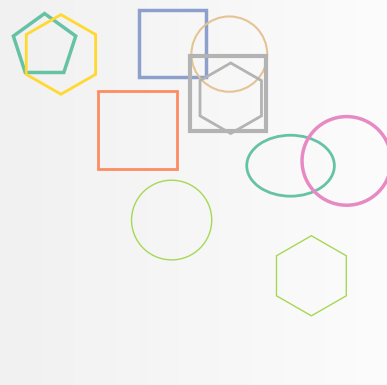[{"shape": "pentagon", "thickness": 2.5, "radius": 0.42, "center": [0.115, 0.88]}, {"shape": "oval", "thickness": 2, "radius": 0.57, "center": [0.75, 0.57]}, {"shape": "square", "thickness": 2, "radius": 0.51, "center": [0.355, 0.661]}, {"shape": "square", "thickness": 2.5, "radius": 0.43, "center": [0.446, 0.886]}, {"shape": "circle", "thickness": 2.5, "radius": 0.58, "center": [0.895, 0.582]}, {"shape": "circle", "thickness": 1, "radius": 0.52, "center": [0.443, 0.428]}, {"shape": "hexagon", "thickness": 1, "radius": 0.52, "center": [0.804, 0.284]}, {"shape": "hexagon", "thickness": 2, "radius": 0.52, "center": [0.157, 0.859]}, {"shape": "circle", "thickness": 1.5, "radius": 0.49, "center": [0.592, 0.859]}, {"shape": "square", "thickness": 3, "radius": 0.49, "center": [0.589, 0.758]}, {"shape": "hexagon", "thickness": 2, "radius": 0.46, "center": [0.595, 0.745]}]